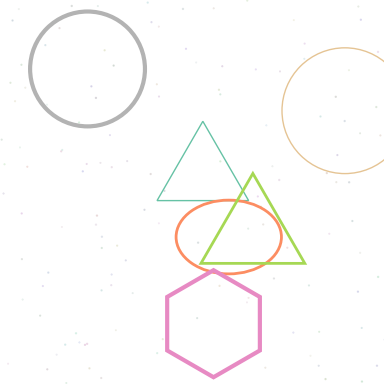[{"shape": "triangle", "thickness": 1, "radius": 0.69, "center": [0.527, 0.548]}, {"shape": "oval", "thickness": 2, "radius": 0.68, "center": [0.594, 0.384]}, {"shape": "hexagon", "thickness": 3, "radius": 0.69, "center": [0.555, 0.159]}, {"shape": "triangle", "thickness": 2, "radius": 0.78, "center": [0.657, 0.394]}, {"shape": "circle", "thickness": 1, "radius": 0.82, "center": [0.896, 0.712]}, {"shape": "circle", "thickness": 3, "radius": 0.75, "center": [0.227, 0.821]}]